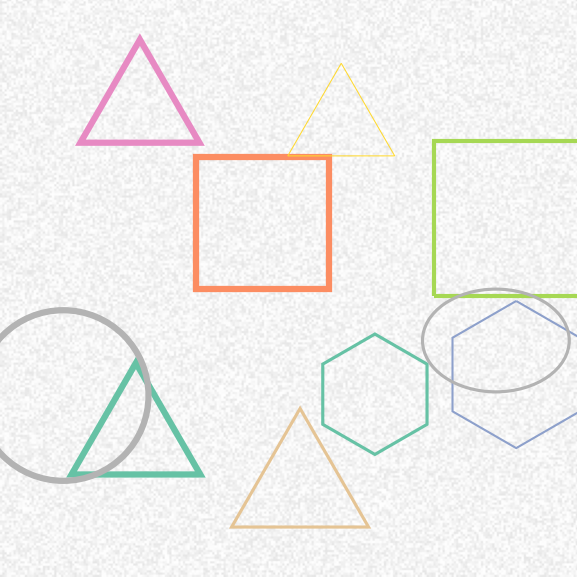[{"shape": "triangle", "thickness": 3, "radius": 0.64, "center": [0.235, 0.242]}, {"shape": "hexagon", "thickness": 1.5, "radius": 0.52, "center": [0.649, 0.316]}, {"shape": "square", "thickness": 3, "radius": 0.57, "center": [0.454, 0.613]}, {"shape": "hexagon", "thickness": 1, "radius": 0.64, "center": [0.894, 0.351]}, {"shape": "triangle", "thickness": 3, "radius": 0.59, "center": [0.242, 0.812]}, {"shape": "square", "thickness": 2, "radius": 0.67, "center": [0.885, 0.621]}, {"shape": "triangle", "thickness": 0.5, "radius": 0.53, "center": [0.591, 0.783]}, {"shape": "triangle", "thickness": 1.5, "radius": 0.68, "center": [0.52, 0.155]}, {"shape": "circle", "thickness": 3, "radius": 0.74, "center": [0.109, 0.314]}, {"shape": "oval", "thickness": 1.5, "radius": 0.64, "center": [0.859, 0.41]}]